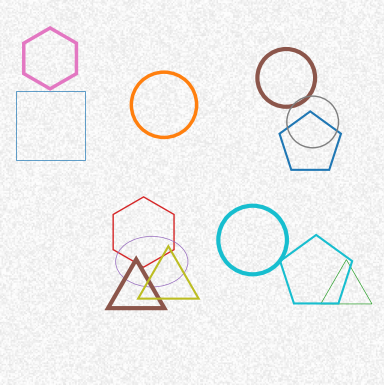[{"shape": "square", "thickness": 0.5, "radius": 0.45, "center": [0.13, 0.673]}, {"shape": "pentagon", "thickness": 1.5, "radius": 0.42, "center": [0.806, 0.627]}, {"shape": "circle", "thickness": 2.5, "radius": 0.42, "center": [0.426, 0.728]}, {"shape": "triangle", "thickness": 0.5, "radius": 0.38, "center": [0.9, 0.249]}, {"shape": "hexagon", "thickness": 1, "radius": 0.46, "center": [0.373, 0.397]}, {"shape": "oval", "thickness": 0.5, "radius": 0.47, "center": [0.394, 0.32]}, {"shape": "triangle", "thickness": 3, "radius": 0.42, "center": [0.354, 0.242]}, {"shape": "circle", "thickness": 3, "radius": 0.37, "center": [0.743, 0.798]}, {"shape": "hexagon", "thickness": 2.5, "radius": 0.4, "center": [0.13, 0.848]}, {"shape": "circle", "thickness": 1, "radius": 0.34, "center": [0.812, 0.683]}, {"shape": "triangle", "thickness": 1.5, "radius": 0.45, "center": [0.437, 0.27]}, {"shape": "circle", "thickness": 3, "radius": 0.45, "center": [0.656, 0.377]}, {"shape": "pentagon", "thickness": 1.5, "radius": 0.49, "center": [0.821, 0.291]}]